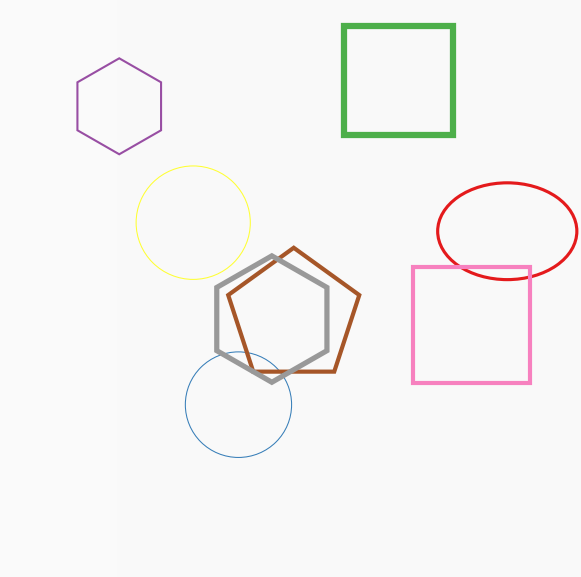[{"shape": "oval", "thickness": 1.5, "radius": 0.6, "center": [0.873, 0.599]}, {"shape": "circle", "thickness": 0.5, "radius": 0.46, "center": [0.41, 0.298]}, {"shape": "square", "thickness": 3, "radius": 0.47, "center": [0.686, 0.86]}, {"shape": "hexagon", "thickness": 1, "radius": 0.42, "center": [0.205, 0.815]}, {"shape": "circle", "thickness": 0.5, "radius": 0.49, "center": [0.332, 0.614]}, {"shape": "pentagon", "thickness": 2, "radius": 0.59, "center": [0.505, 0.452]}, {"shape": "square", "thickness": 2, "radius": 0.5, "center": [0.811, 0.437]}, {"shape": "hexagon", "thickness": 2.5, "radius": 0.55, "center": [0.468, 0.447]}]